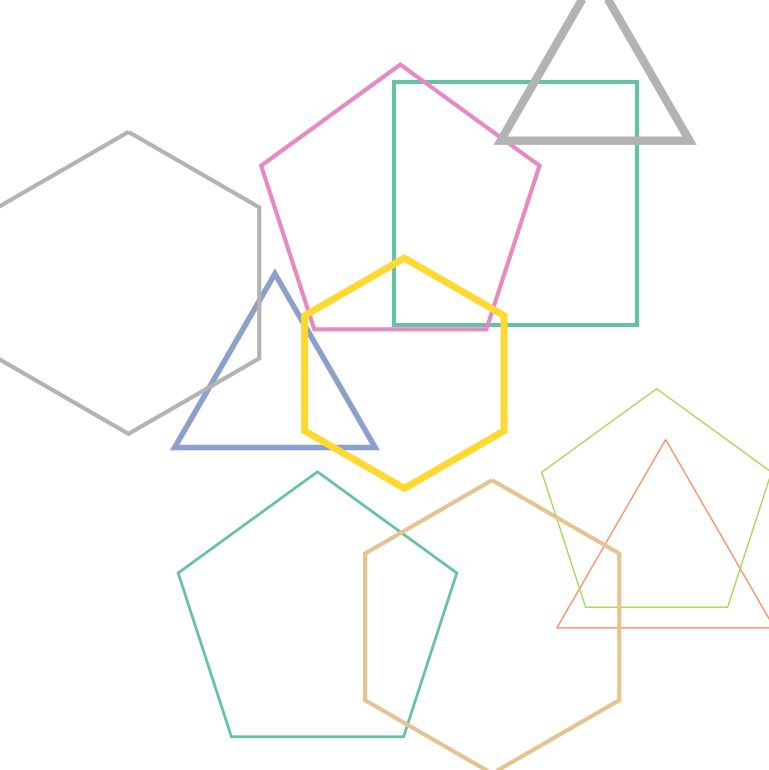[{"shape": "pentagon", "thickness": 1, "radius": 0.95, "center": [0.412, 0.197]}, {"shape": "square", "thickness": 1.5, "radius": 0.79, "center": [0.67, 0.735]}, {"shape": "triangle", "thickness": 0.5, "radius": 0.82, "center": [0.864, 0.266]}, {"shape": "triangle", "thickness": 2, "radius": 0.75, "center": [0.357, 0.494]}, {"shape": "pentagon", "thickness": 1.5, "radius": 0.95, "center": [0.52, 0.726]}, {"shape": "pentagon", "thickness": 0.5, "radius": 0.78, "center": [0.853, 0.338]}, {"shape": "hexagon", "thickness": 2.5, "radius": 0.75, "center": [0.525, 0.515]}, {"shape": "hexagon", "thickness": 1.5, "radius": 0.95, "center": [0.639, 0.186]}, {"shape": "triangle", "thickness": 3, "radius": 0.71, "center": [0.773, 0.888]}, {"shape": "hexagon", "thickness": 1.5, "radius": 0.98, "center": [0.167, 0.633]}]